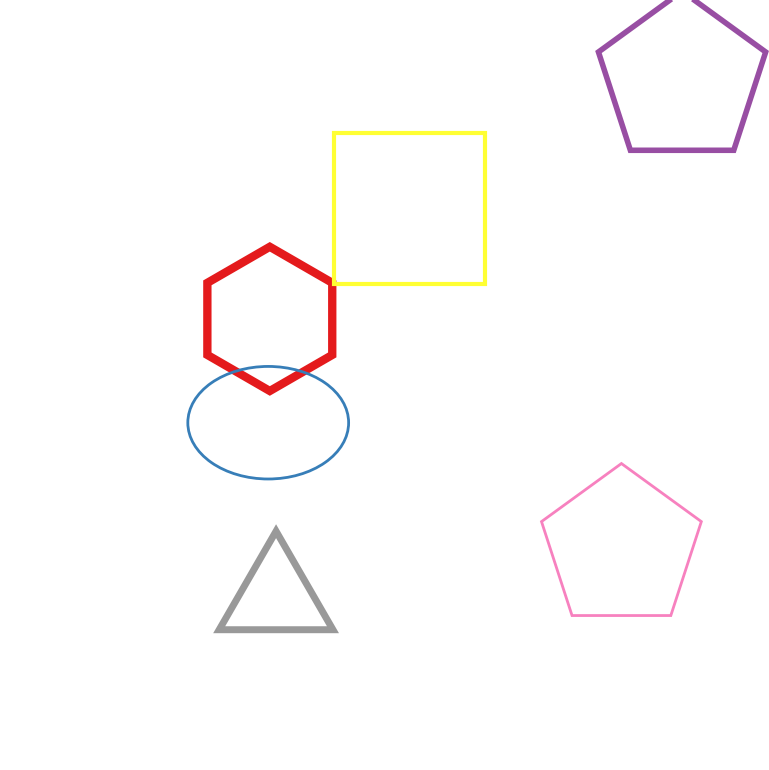[{"shape": "hexagon", "thickness": 3, "radius": 0.47, "center": [0.35, 0.586]}, {"shape": "oval", "thickness": 1, "radius": 0.52, "center": [0.348, 0.451]}, {"shape": "pentagon", "thickness": 2, "radius": 0.57, "center": [0.886, 0.897]}, {"shape": "square", "thickness": 1.5, "radius": 0.49, "center": [0.532, 0.729]}, {"shape": "pentagon", "thickness": 1, "radius": 0.55, "center": [0.807, 0.289]}, {"shape": "triangle", "thickness": 2.5, "radius": 0.43, "center": [0.359, 0.225]}]